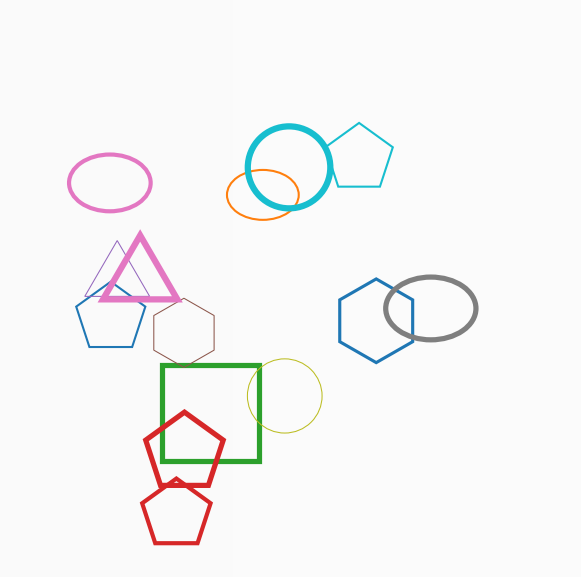[{"shape": "pentagon", "thickness": 1, "radius": 0.31, "center": [0.191, 0.449]}, {"shape": "hexagon", "thickness": 1.5, "radius": 0.36, "center": [0.647, 0.444]}, {"shape": "oval", "thickness": 1, "radius": 0.31, "center": [0.452, 0.662]}, {"shape": "square", "thickness": 2.5, "radius": 0.42, "center": [0.362, 0.284]}, {"shape": "pentagon", "thickness": 2.5, "radius": 0.35, "center": [0.317, 0.215]}, {"shape": "pentagon", "thickness": 2, "radius": 0.31, "center": [0.303, 0.109]}, {"shape": "triangle", "thickness": 0.5, "radius": 0.32, "center": [0.202, 0.518]}, {"shape": "hexagon", "thickness": 0.5, "radius": 0.3, "center": [0.316, 0.423]}, {"shape": "triangle", "thickness": 3, "radius": 0.37, "center": [0.241, 0.518]}, {"shape": "oval", "thickness": 2, "radius": 0.35, "center": [0.189, 0.682]}, {"shape": "oval", "thickness": 2.5, "radius": 0.39, "center": [0.741, 0.465]}, {"shape": "circle", "thickness": 0.5, "radius": 0.32, "center": [0.49, 0.314]}, {"shape": "pentagon", "thickness": 1, "radius": 0.31, "center": [0.618, 0.725]}, {"shape": "circle", "thickness": 3, "radius": 0.35, "center": [0.497, 0.709]}]